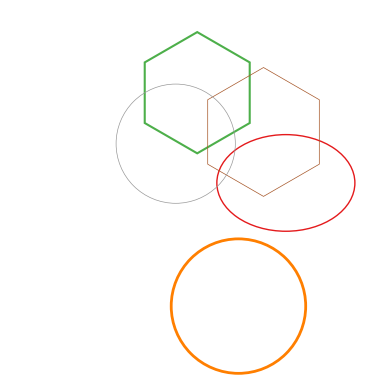[{"shape": "oval", "thickness": 1, "radius": 0.9, "center": [0.743, 0.525]}, {"shape": "hexagon", "thickness": 1.5, "radius": 0.79, "center": [0.512, 0.759]}, {"shape": "circle", "thickness": 2, "radius": 0.87, "center": [0.619, 0.205]}, {"shape": "hexagon", "thickness": 0.5, "radius": 0.84, "center": [0.684, 0.657]}, {"shape": "circle", "thickness": 0.5, "radius": 0.77, "center": [0.456, 0.627]}]